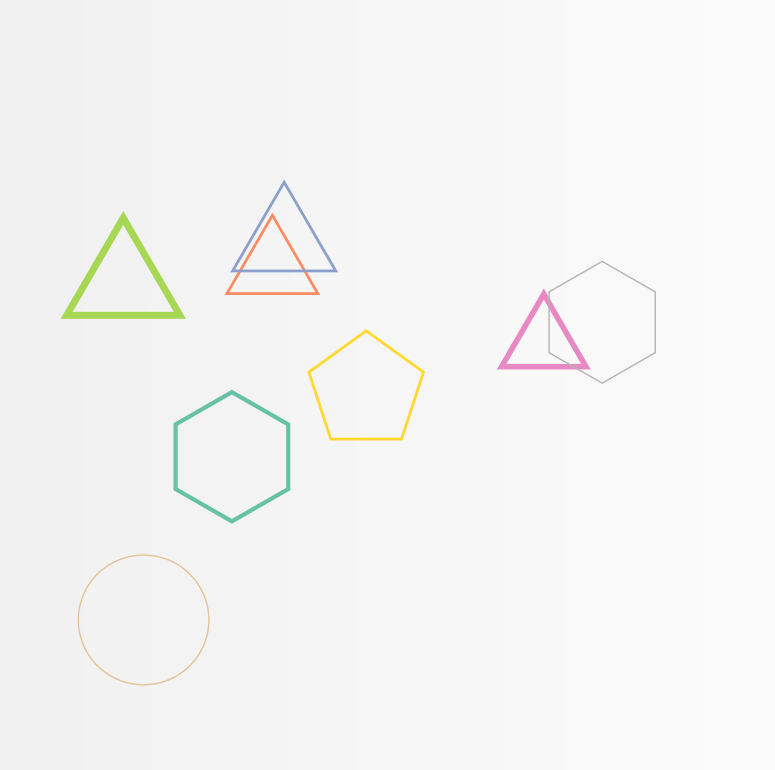[{"shape": "hexagon", "thickness": 1.5, "radius": 0.42, "center": [0.299, 0.407]}, {"shape": "triangle", "thickness": 1, "radius": 0.34, "center": [0.351, 0.653]}, {"shape": "triangle", "thickness": 1, "radius": 0.38, "center": [0.367, 0.687]}, {"shape": "triangle", "thickness": 2, "radius": 0.31, "center": [0.702, 0.555]}, {"shape": "triangle", "thickness": 2.5, "radius": 0.42, "center": [0.159, 0.633]}, {"shape": "pentagon", "thickness": 1, "radius": 0.39, "center": [0.472, 0.493]}, {"shape": "circle", "thickness": 0.5, "radius": 0.42, "center": [0.185, 0.195]}, {"shape": "hexagon", "thickness": 0.5, "radius": 0.4, "center": [0.777, 0.581]}]